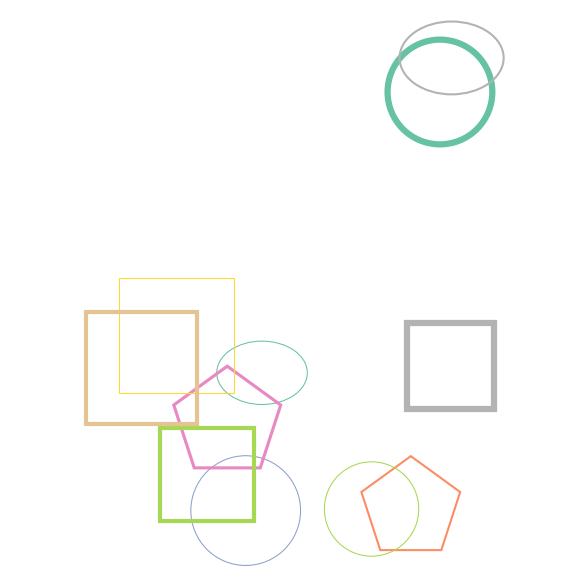[{"shape": "circle", "thickness": 3, "radius": 0.45, "center": [0.762, 0.84]}, {"shape": "oval", "thickness": 0.5, "radius": 0.39, "center": [0.454, 0.354]}, {"shape": "pentagon", "thickness": 1, "radius": 0.45, "center": [0.711, 0.119]}, {"shape": "circle", "thickness": 0.5, "radius": 0.47, "center": [0.425, 0.115]}, {"shape": "pentagon", "thickness": 1.5, "radius": 0.49, "center": [0.393, 0.268]}, {"shape": "square", "thickness": 2, "radius": 0.4, "center": [0.358, 0.178]}, {"shape": "circle", "thickness": 0.5, "radius": 0.41, "center": [0.643, 0.118]}, {"shape": "square", "thickness": 0.5, "radius": 0.5, "center": [0.306, 0.418]}, {"shape": "square", "thickness": 2, "radius": 0.48, "center": [0.245, 0.362]}, {"shape": "oval", "thickness": 1, "radius": 0.45, "center": [0.782, 0.899]}, {"shape": "square", "thickness": 3, "radius": 0.38, "center": [0.78, 0.365]}]